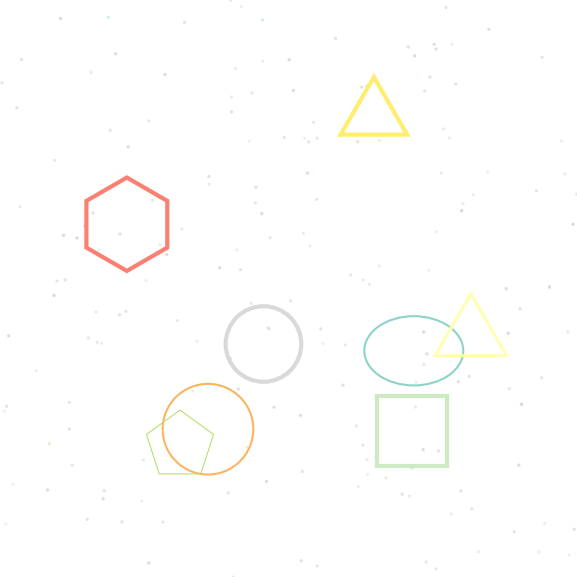[{"shape": "oval", "thickness": 1, "radius": 0.43, "center": [0.717, 0.392]}, {"shape": "triangle", "thickness": 1.5, "radius": 0.36, "center": [0.815, 0.419]}, {"shape": "hexagon", "thickness": 2, "radius": 0.4, "center": [0.22, 0.611]}, {"shape": "circle", "thickness": 1, "radius": 0.39, "center": [0.36, 0.256]}, {"shape": "pentagon", "thickness": 0.5, "radius": 0.31, "center": [0.312, 0.228]}, {"shape": "circle", "thickness": 2, "radius": 0.33, "center": [0.456, 0.403]}, {"shape": "square", "thickness": 2, "radius": 0.3, "center": [0.713, 0.252]}, {"shape": "triangle", "thickness": 2, "radius": 0.33, "center": [0.647, 0.799]}]